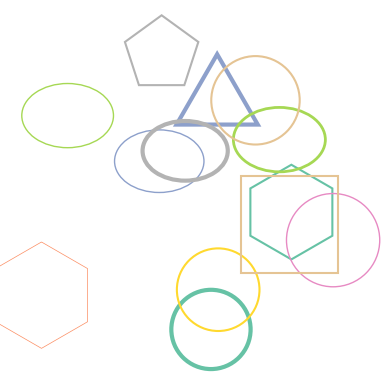[{"shape": "circle", "thickness": 3, "radius": 0.51, "center": [0.548, 0.144]}, {"shape": "hexagon", "thickness": 1.5, "radius": 0.61, "center": [0.757, 0.449]}, {"shape": "hexagon", "thickness": 0.5, "radius": 0.69, "center": [0.108, 0.233]}, {"shape": "oval", "thickness": 1, "radius": 0.58, "center": [0.414, 0.581]}, {"shape": "triangle", "thickness": 3, "radius": 0.61, "center": [0.564, 0.737]}, {"shape": "circle", "thickness": 1, "radius": 0.61, "center": [0.865, 0.376]}, {"shape": "oval", "thickness": 1, "radius": 0.6, "center": [0.176, 0.7]}, {"shape": "oval", "thickness": 2, "radius": 0.6, "center": [0.726, 0.637]}, {"shape": "circle", "thickness": 1.5, "radius": 0.54, "center": [0.567, 0.248]}, {"shape": "circle", "thickness": 1.5, "radius": 0.57, "center": [0.664, 0.739]}, {"shape": "square", "thickness": 1.5, "radius": 0.63, "center": [0.752, 0.417]}, {"shape": "pentagon", "thickness": 1.5, "radius": 0.5, "center": [0.42, 0.86]}, {"shape": "oval", "thickness": 3, "radius": 0.55, "center": [0.481, 0.608]}]